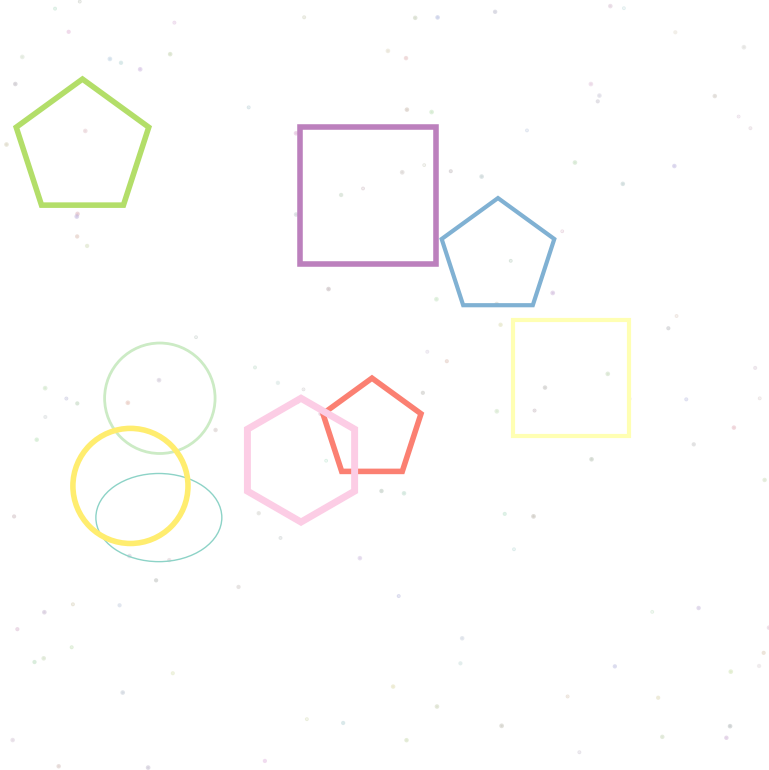[{"shape": "oval", "thickness": 0.5, "radius": 0.41, "center": [0.206, 0.328]}, {"shape": "square", "thickness": 1.5, "radius": 0.38, "center": [0.742, 0.509]}, {"shape": "pentagon", "thickness": 2, "radius": 0.33, "center": [0.483, 0.442]}, {"shape": "pentagon", "thickness": 1.5, "radius": 0.38, "center": [0.647, 0.666]}, {"shape": "pentagon", "thickness": 2, "radius": 0.45, "center": [0.107, 0.807]}, {"shape": "hexagon", "thickness": 2.5, "radius": 0.4, "center": [0.391, 0.402]}, {"shape": "square", "thickness": 2, "radius": 0.44, "center": [0.478, 0.746]}, {"shape": "circle", "thickness": 1, "radius": 0.36, "center": [0.208, 0.483]}, {"shape": "circle", "thickness": 2, "radius": 0.37, "center": [0.169, 0.369]}]